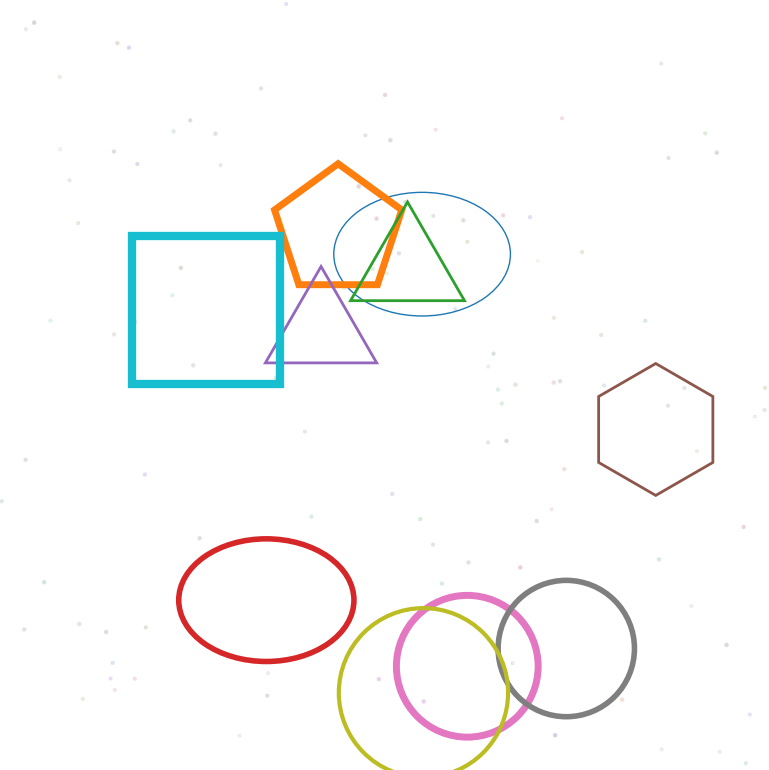[{"shape": "oval", "thickness": 0.5, "radius": 0.57, "center": [0.548, 0.67]}, {"shape": "pentagon", "thickness": 2.5, "radius": 0.43, "center": [0.439, 0.701]}, {"shape": "triangle", "thickness": 1, "radius": 0.43, "center": [0.529, 0.652]}, {"shape": "oval", "thickness": 2, "radius": 0.57, "center": [0.346, 0.221]}, {"shape": "triangle", "thickness": 1, "radius": 0.42, "center": [0.417, 0.57]}, {"shape": "hexagon", "thickness": 1, "radius": 0.43, "center": [0.852, 0.442]}, {"shape": "circle", "thickness": 2.5, "radius": 0.46, "center": [0.607, 0.135]}, {"shape": "circle", "thickness": 2, "radius": 0.44, "center": [0.735, 0.158]}, {"shape": "circle", "thickness": 1.5, "radius": 0.55, "center": [0.55, 0.1]}, {"shape": "square", "thickness": 3, "radius": 0.48, "center": [0.268, 0.598]}]